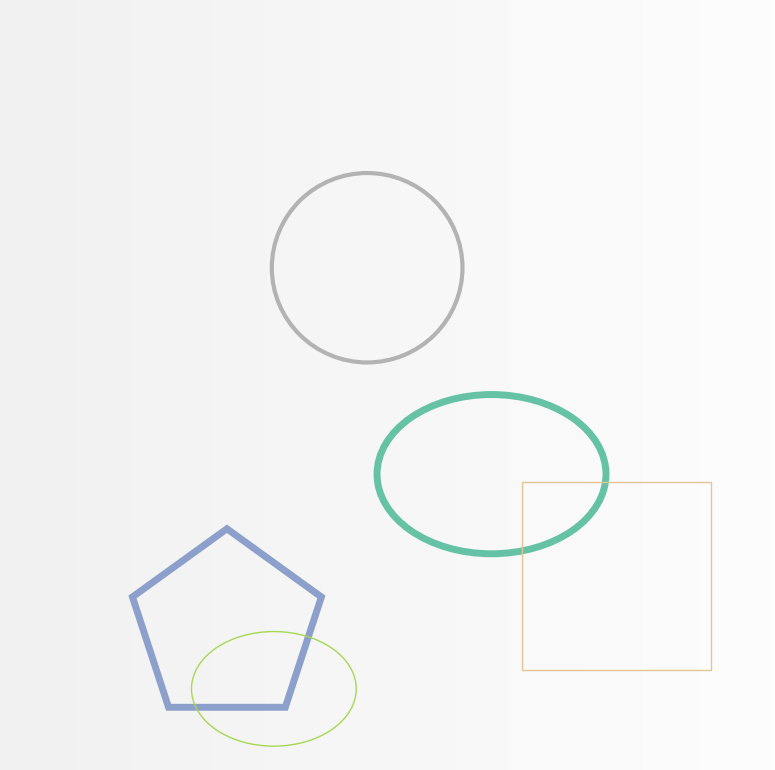[{"shape": "oval", "thickness": 2.5, "radius": 0.74, "center": [0.634, 0.384]}, {"shape": "pentagon", "thickness": 2.5, "radius": 0.64, "center": [0.293, 0.185]}, {"shape": "oval", "thickness": 0.5, "radius": 0.53, "center": [0.353, 0.105]}, {"shape": "square", "thickness": 0.5, "radius": 0.61, "center": [0.795, 0.252]}, {"shape": "circle", "thickness": 1.5, "radius": 0.62, "center": [0.474, 0.652]}]